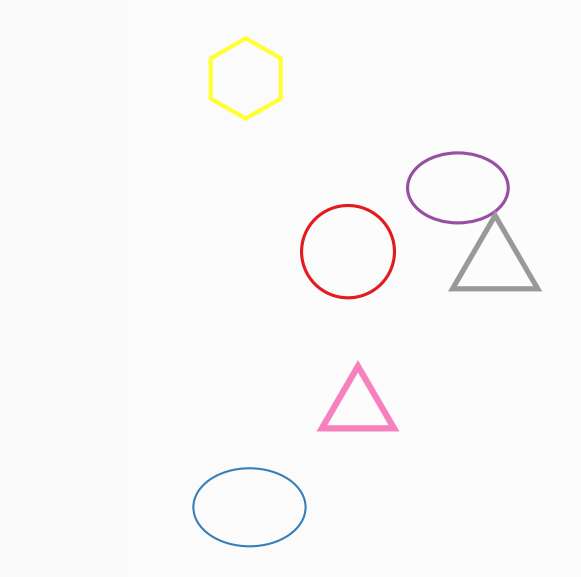[{"shape": "circle", "thickness": 1.5, "radius": 0.4, "center": [0.599, 0.563]}, {"shape": "oval", "thickness": 1, "radius": 0.48, "center": [0.429, 0.121]}, {"shape": "oval", "thickness": 1.5, "radius": 0.43, "center": [0.788, 0.674]}, {"shape": "hexagon", "thickness": 2, "radius": 0.35, "center": [0.423, 0.863]}, {"shape": "triangle", "thickness": 3, "radius": 0.36, "center": [0.616, 0.293]}, {"shape": "triangle", "thickness": 2.5, "radius": 0.42, "center": [0.852, 0.541]}]